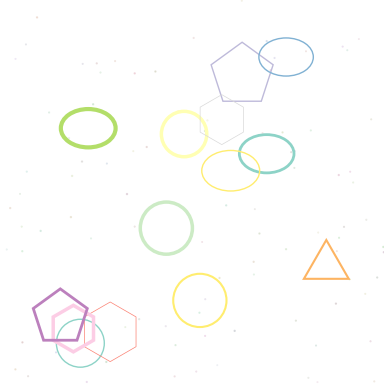[{"shape": "circle", "thickness": 1, "radius": 0.31, "center": [0.209, 0.108]}, {"shape": "oval", "thickness": 2, "radius": 0.35, "center": [0.693, 0.601]}, {"shape": "circle", "thickness": 2.5, "radius": 0.29, "center": [0.478, 0.652]}, {"shape": "pentagon", "thickness": 1, "radius": 0.42, "center": [0.629, 0.806]}, {"shape": "hexagon", "thickness": 0.5, "radius": 0.39, "center": [0.286, 0.138]}, {"shape": "oval", "thickness": 1, "radius": 0.35, "center": [0.743, 0.852]}, {"shape": "triangle", "thickness": 1.5, "radius": 0.34, "center": [0.848, 0.309]}, {"shape": "oval", "thickness": 3, "radius": 0.36, "center": [0.229, 0.667]}, {"shape": "hexagon", "thickness": 2.5, "radius": 0.3, "center": [0.191, 0.147]}, {"shape": "hexagon", "thickness": 0.5, "radius": 0.32, "center": [0.576, 0.689]}, {"shape": "pentagon", "thickness": 2, "radius": 0.37, "center": [0.157, 0.176]}, {"shape": "circle", "thickness": 2.5, "radius": 0.34, "center": [0.432, 0.407]}, {"shape": "oval", "thickness": 1, "radius": 0.38, "center": [0.599, 0.557]}, {"shape": "circle", "thickness": 1.5, "radius": 0.35, "center": [0.519, 0.22]}]